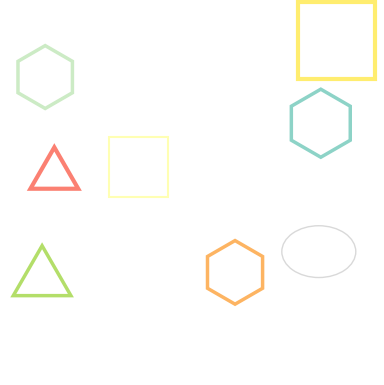[{"shape": "hexagon", "thickness": 2.5, "radius": 0.44, "center": [0.833, 0.68]}, {"shape": "square", "thickness": 1.5, "radius": 0.39, "center": [0.36, 0.567]}, {"shape": "triangle", "thickness": 3, "radius": 0.36, "center": [0.141, 0.546]}, {"shape": "hexagon", "thickness": 2.5, "radius": 0.41, "center": [0.611, 0.293]}, {"shape": "triangle", "thickness": 2.5, "radius": 0.43, "center": [0.109, 0.275]}, {"shape": "oval", "thickness": 1, "radius": 0.48, "center": [0.828, 0.346]}, {"shape": "hexagon", "thickness": 2.5, "radius": 0.41, "center": [0.117, 0.8]}, {"shape": "square", "thickness": 3, "radius": 0.5, "center": [0.874, 0.894]}]